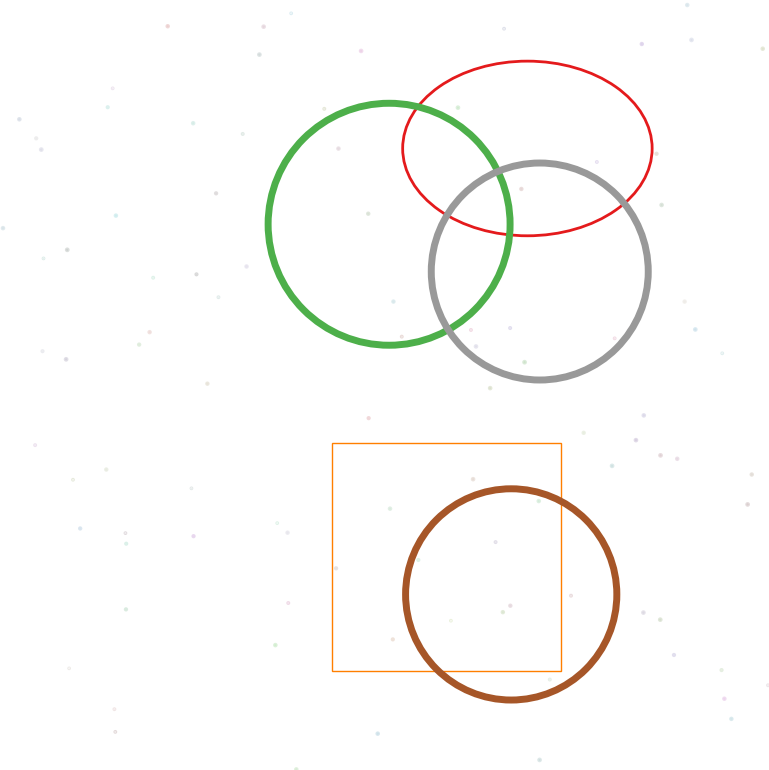[{"shape": "oval", "thickness": 1, "radius": 0.81, "center": [0.685, 0.807]}, {"shape": "circle", "thickness": 2.5, "radius": 0.79, "center": [0.505, 0.709]}, {"shape": "square", "thickness": 0.5, "radius": 0.74, "center": [0.58, 0.277]}, {"shape": "circle", "thickness": 2.5, "radius": 0.69, "center": [0.664, 0.228]}, {"shape": "circle", "thickness": 2.5, "radius": 0.7, "center": [0.701, 0.647]}]